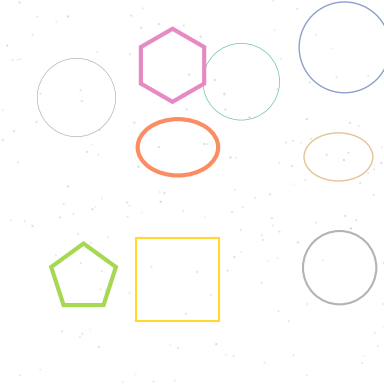[{"shape": "circle", "thickness": 0.5, "radius": 0.5, "center": [0.627, 0.788]}, {"shape": "oval", "thickness": 3, "radius": 0.52, "center": [0.462, 0.617]}, {"shape": "circle", "thickness": 1, "radius": 0.59, "center": [0.895, 0.877]}, {"shape": "hexagon", "thickness": 3, "radius": 0.47, "center": [0.448, 0.83]}, {"shape": "pentagon", "thickness": 3, "radius": 0.44, "center": [0.217, 0.279]}, {"shape": "square", "thickness": 1.5, "radius": 0.54, "center": [0.462, 0.273]}, {"shape": "oval", "thickness": 1, "radius": 0.45, "center": [0.879, 0.592]}, {"shape": "circle", "thickness": 0.5, "radius": 0.51, "center": [0.199, 0.747]}, {"shape": "circle", "thickness": 1.5, "radius": 0.48, "center": [0.882, 0.305]}]